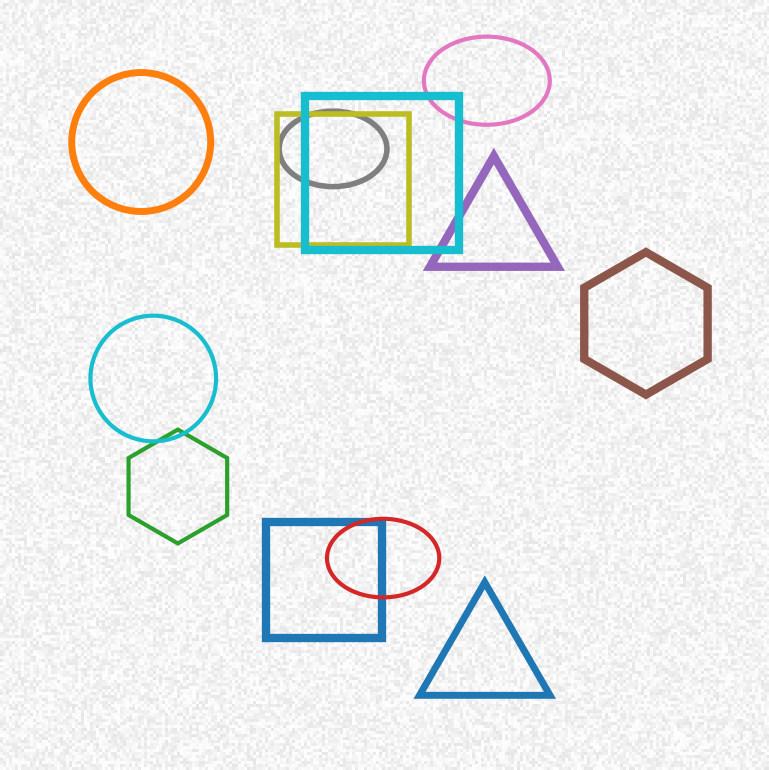[{"shape": "square", "thickness": 3, "radius": 0.38, "center": [0.42, 0.247]}, {"shape": "triangle", "thickness": 2.5, "radius": 0.49, "center": [0.63, 0.146]}, {"shape": "circle", "thickness": 2.5, "radius": 0.45, "center": [0.183, 0.816]}, {"shape": "hexagon", "thickness": 1.5, "radius": 0.37, "center": [0.231, 0.368]}, {"shape": "oval", "thickness": 1.5, "radius": 0.36, "center": [0.498, 0.275]}, {"shape": "triangle", "thickness": 3, "radius": 0.48, "center": [0.641, 0.701]}, {"shape": "hexagon", "thickness": 3, "radius": 0.46, "center": [0.839, 0.58]}, {"shape": "oval", "thickness": 1.5, "radius": 0.41, "center": [0.632, 0.895]}, {"shape": "oval", "thickness": 2, "radius": 0.35, "center": [0.433, 0.807]}, {"shape": "square", "thickness": 2, "radius": 0.43, "center": [0.446, 0.767]}, {"shape": "circle", "thickness": 1.5, "radius": 0.41, "center": [0.199, 0.508]}, {"shape": "square", "thickness": 3, "radius": 0.5, "center": [0.496, 0.775]}]